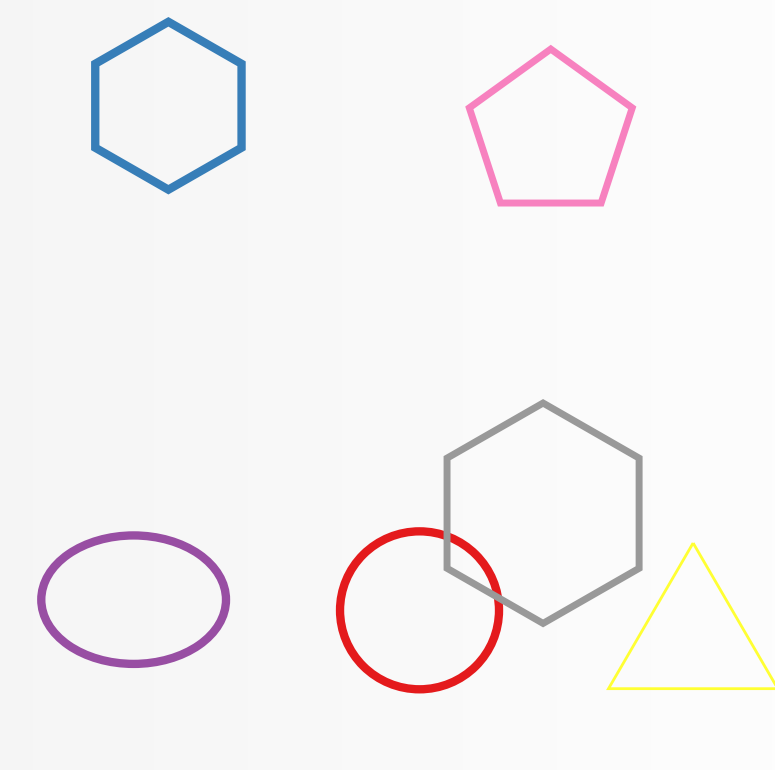[{"shape": "circle", "thickness": 3, "radius": 0.51, "center": [0.541, 0.207]}, {"shape": "hexagon", "thickness": 3, "radius": 0.54, "center": [0.217, 0.863]}, {"shape": "oval", "thickness": 3, "radius": 0.6, "center": [0.172, 0.221]}, {"shape": "triangle", "thickness": 1, "radius": 0.63, "center": [0.894, 0.169]}, {"shape": "pentagon", "thickness": 2.5, "radius": 0.55, "center": [0.711, 0.826]}, {"shape": "hexagon", "thickness": 2.5, "radius": 0.72, "center": [0.701, 0.333]}]